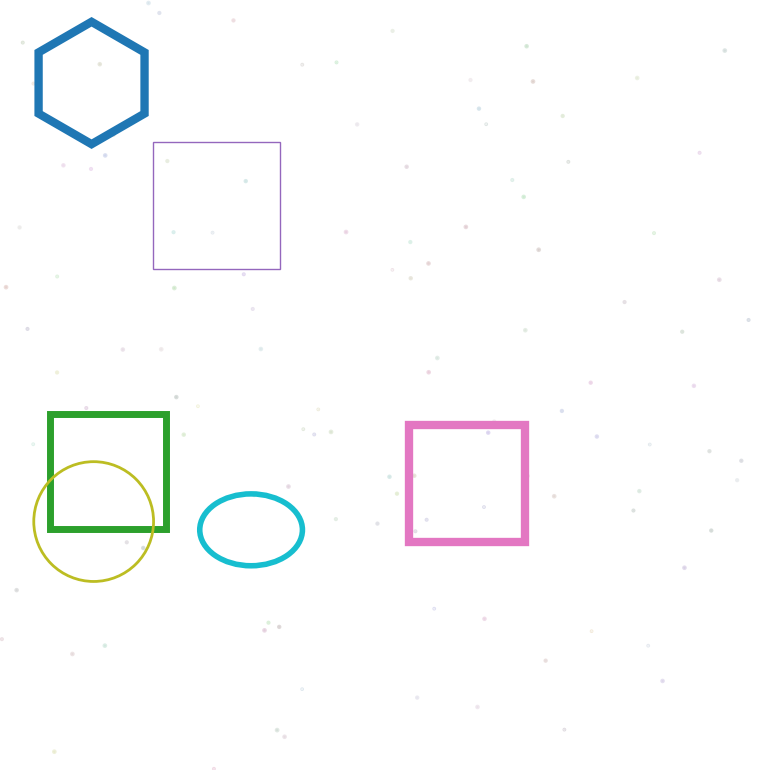[{"shape": "hexagon", "thickness": 3, "radius": 0.4, "center": [0.119, 0.892]}, {"shape": "square", "thickness": 2.5, "radius": 0.37, "center": [0.14, 0.388]}, {"shape": "square", "thickness": 0.5, "radius": 0.41, "center": [0.281, 0.733]}, {"shape": "square", "thickness": 3, "radius": 0.38, "center": [0.606, 0.372]}, {"shape": "circle", "thickness": 1, "radius": 0.39, "center": [0.122, 0.323]}, {"shape": "oval", "thickness": 2, "radius": 0.33, "center": [0.326, 0.312]}]